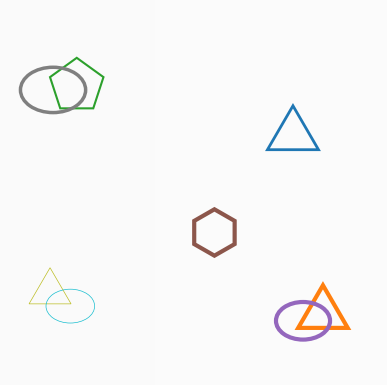[{"shape": "triangle", "thickness": 2, "radius": 0.38, "center": [0.756, 0.649]}, {"shape": "triangle", "thickness": 3, "radius": 0.37, "center": [0.833, 0.185]}, {"shape": "pentagon", "thickness": 1.5, "radius": 0.36, "center": [0.198, 0.777]}, {"shape": "oval", "thickness": 3, "radius": 0.35, "center": [0.782, 0.167]}, {"shape": "hexagon", "thickness": 3, "radius": 0.3, "center": [0.553, 0.396]}, {"shape": "oval", "thickness": 2.5, "radius": 0.42, "center": [0.137, 0.766]}, {"shape": "triangle", "thickness": 0.5, "radius": 0.31, "center": [0.129, 0.242]}, {"shape": "oval", "thickness": 0.5, "radius": 0.31, "center": [0.181, 0.205]}]